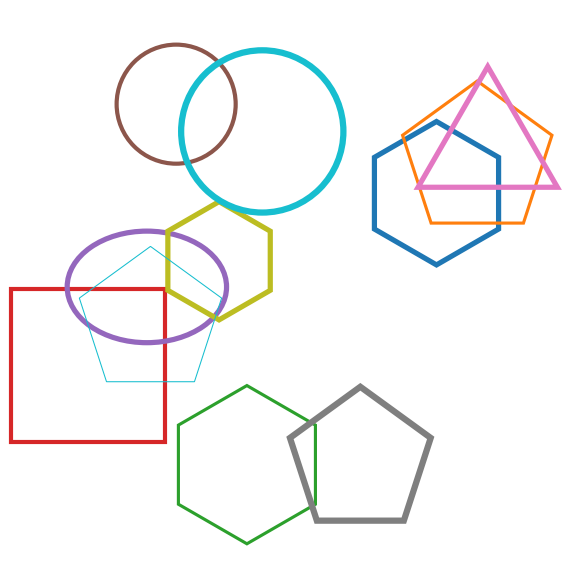[{"shape": "hexagon", "thickness": 2.5, "radius": 0.62, "center": [0.756, 0.665]}, {"shape": "pentagon", "thickness": 1.5, "radius": 0.68, "center": [0.826, 0.723]}, {"shape": "hexagon", "thickness": 1.5, "radius": 0.68, "center": [0.428, 0.195]}, {"shape": "square", "thickness": 2, "radius": 0.66, "center": [0.153, 0.367]}, {"shape": "oval", "thickness": 2.5, "radius": 0.69, "center": [0.254, 0.502]}, {"shape": "circle", "thickness": 2, "radius": 0.52, "center": [0.305, 0.819]}, {"shape": "triangle", "thickness": 2.5, "radius": 0.7, "center": [0.845, 0.745]}, {"shape": "pentagon", "thickness": 3, "radius": 0.64, "center": [0.624, 0.201]}, {"shape": "hexagon", "thickness": 2.5, "radius": 0.51, "center": [0.379, 0.548]}, {"shape": "circle", "thickness": 3, "radius": 0.7, "center": [0.454, 0.772]}, {"shape": "pentagon", "thickness": 0.5, "radius": 0.65, "center": [0.261, 0.443]}]